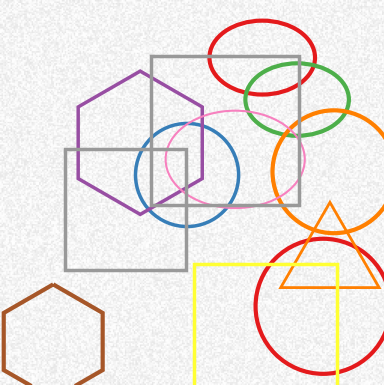[{"shape": "oval", "thickness": 3, "radius": 0.69, "center": [0.681, 0.85]}, {"shape": "circle", "thickness": 3, "radius": 0.88, "center": [0.839, 0.204]}, {"shape": "circle", "thickness": 2.5, "radius": 0.67, "center": [0.486, 0.545]}, {"shape": "oval", "thickness": 3, "radius": 0.67, "center": [0.772, 0.741]}, {"shape": "hexagon", "thickness": 2.5, "radius": 0.93, "center": [0.364, 0.629]}, {"shape": "circle", "thickness": 3, "radius": 0.8, "center": [0.867, 0.554]}, {"shape": "triangle", "thickness": 2, "radius": 0.74, "center": [0.857, 0.327]}, {"shape": "square", "thickness": 2.5, "radius": 0.93, "center": [0.689, 0.128]}, {"shape": "hexagon", "thickness": 3, "radius": 0.74, "center": [0.138, 0.113]}, {"shape": "oval", "thickness": 1.5, "radius": 0.9, "center": [0.611, 0.586]}, {"shape": "square", "thickness": 2.5, "radius": 0.78, "center": [0.325, 0.456]}, {"shape": "square", "thickness": 2.5, "radius": 0.96, "center": [0.585, 0.661]}]